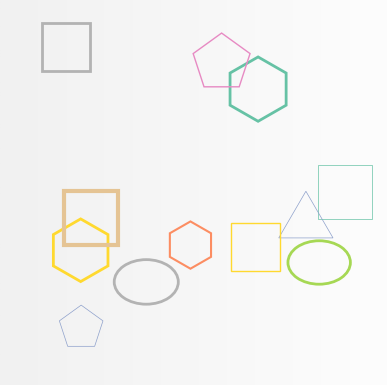[{"shape": "hexagon", "thickness": 2, "radius": 0.42, "center": [0.666, 0.769]}, {"shape": "square", "thickness": 0.5, "radius": 0.35, "center": [0.89, 0.501]}, {"shape": "hexagon", "thickness": 1.5, "radius": 0.31, "center": [0.491, 0.363]}, {"shape": "pentagon", "thickness": 0.5, "radius": 0.3, "center": [0.209, 0.148]}, {"shape": "triangle", "thickness": 0.5, "radius": 0.4, "center": [0.789, 0.422]}, {"shape": "pentagon", "thickness": 1, "radius": 0.39, "center": [0.572, 0.837]}, {"shape": "oval", "thickness": 2, "radius": 0.4, "center": [0.824, 0.318]}, {"shape": "hexagon", "thickness": 2, "radius": 0.41, "center": [0.208, 0.35]}, {"shape": "square", "thickness": 1, "radius": 0.31, "center": [0.659, 0.358]}, {"shape": "square", "thickness": 3, "radius": 0.35, "center": [0.235, 0.434]}, {"shape": "square", "thickness": 2, "radius": 0.31, "center": [0.17, 0.879]}, {"shape": "oval", "thickness": 2, "radius": 0.41, "center": [0.377, 0.268]}]